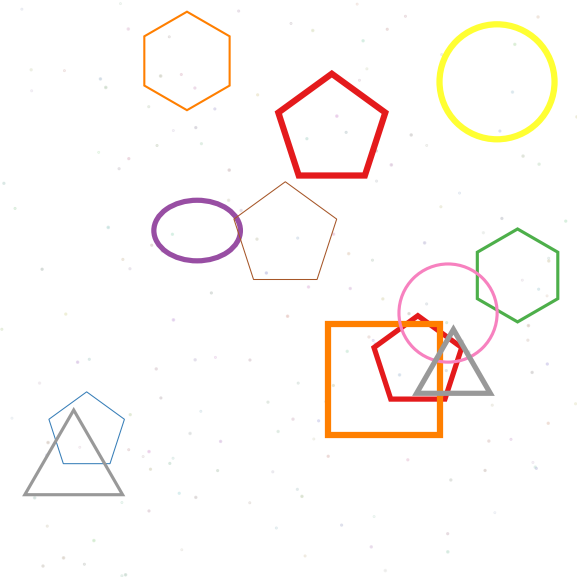[{"shape": "pentagon", "thickness": 2.5, "radius": 0.4, "center": [0.724, 0.373]}, {"shape": "pentagon", "thickness": 3, "radius": 0.49, "center": [0.575, 0.774]}, {"shape": "pentagon", "thickness": 0.5, "radius": 0.34, "center": [0.15, 0.252]}, {"shape": "hexagon", "thickness": 1.5, "radius": 0.4, "center": [0.896, 0.522]}, {"shape": "oval", "thickness": 2.5, "radius": 0.37, "center": [0.341, 0.6]}, {"shape": "hexagon", "thickness": 1, "radius": 0.43, "center": [0.324, 0.894]}, {"shape": "square", "thickness": 3, "radius": 0.48, "center": [0.665, 0.342]}, {"shape": "circle", "thickness": 3, "radius": 0.5, "center": [0.861, 0.857]}, {"shape": "pentagon", "thickness": 0.5, "radius": 0.47, "center": [0.494, 0.591]}, {"shape": "circle", "thickness": 1.5, "radius": 0.42, "center": [0.776, 0.457]}, {"shape": "triangle", "thickness": 1.5, "radius": 0.49, "center": [0.128, 0.191]}, {"shape": "triangle", "thickness": 2.5, "radius": 0.37, "center": [0.785, 0.355]}]